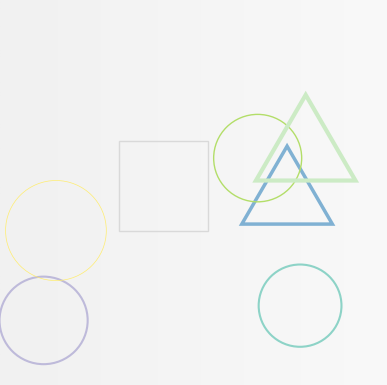[{"shape": "circle", "thickness": 1.5, "radius": 0.53, "center": [0.774, 0.206]}, {"shape": "circle", "thickness": 1.5, "radius": 0.57, "center": [0.113, 0.168]}, {"shape": "triangle", "thickness": 2.5, "radius": 0.67, "center": [0.741, 0.485]}, {"shape": "circle", "thickness": 1, "radius": 0.57, "center": [0.665, 0.589]}, {"shape": "square", "thickness": 1, "radius": 0.58, "center": [0.422, 0.517]}, {"shape": "triangle", "thickness": 3, "radius": 0.74, "center": [0.789, 0.605]}, {"shape": "circle", "thickness": 0.5, "radius": 0.65, "center": [0.144, 0.401]}]